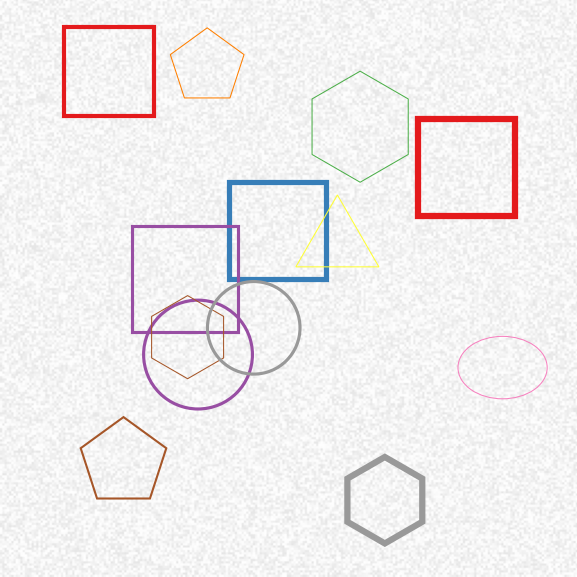[{"shape": "square", "thickness": 2, "radius": 0.39, "center": [0.188, 0.875]}, {"shape": "square", "thickness": 3, "radius": 0.42, "center": [0.808, 0.71]}, {"shape": "square", "thickness": 2.5, "radius": 0.42, "center": [0.48, 0.6]}, {"shape": "hexagon", "thickness": 0.5, "radius": 0.48, "center": [0.624, 0.78]}, {"shape": "circle", "thickness": 1.5, "radius": 0.47, "center": [0.343, 0.385]}, {"shape": "square", "thickness": 1.5, "radius": 0.46, "center": [0.32, 0.517]}, {"shape": "pentagon", "thickness": 0.5, "radius": 0.34, "center": [0.359, 0.884]}, {"shape": "triangle", "thickness": 0.5, "radius": 0.42, "center": [0.584, 0.579]}, {"shape": "hexagon", "thickness": 0.5, "radius": 0.36, "center": [0.325, 0.415]}, {"shape": "pentagon", "thickness": 1, "radius": 0.39, "center": [0.214, 0.199]}, {"shape": "oval", "thickness": 0.5, "radius": 0.39, "center": [0.87, 0.363]}, {"shape": "hexagon", "thickness": 3, "radius": 0.37, "center": [0.666, 0.133]}, {"shape": "circle", "thickness": 1.5, "radius": 0.4, "center": [0.439, 0.431]}]